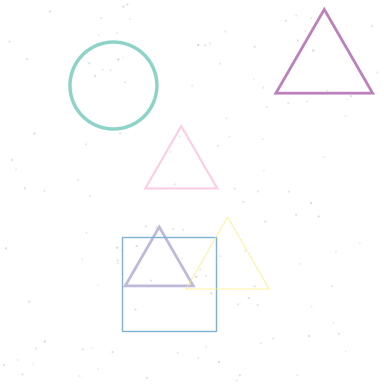[{"shape": "circle", "thickness": 2.5, "radius": 0.56, "center": [0.295, 0.778]}, {"shape": "triangle", "thickness": 2, "radius": 0.51, "center": [0.414, 0.308]}, {"shape": "square", "thickness": 1, "radius": 0.61, "center": [0.439, 0.262]}, {"shape": "triangle", "thickness": 1.5, "radius": 0.54, "center": [0.471, 0.565]}, {"shape": "triangle", "thickness": 2, "radius": 0.73, "center": [0.842, 0.83]}, {"shape": "triangle", "thickness": 0.5, "radius": 0.62, "center": [0.591, 0.312]}]